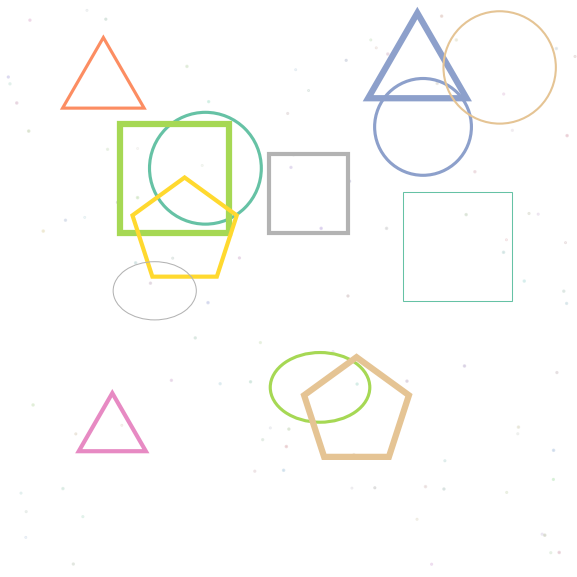[{"shape": "square", "thickness": 0.5, "radius": 0.47, "center": [0.792, 0.573]}, {"shape": "circle", "thickness": 1.5, "radius": 0.48, "center": [0.356, 0.708]}, {"shape": "triangle", "thickness": 1.5, "radius": 0.41, "center": [0.179, 0.853]}, {"shape": "triangle", "thickness": 3, "radius": 0.49, "center": [0.723, 0.878]}, {"shape": "circle", "thickness": 1.5, "radius": 0.42, "center": [0.733, 0.779]}, {"shape": "triangle", "thickness": 2, "radius": 0.34, "center": [0.194, 0.251]}, {"shape": "square", "thickness": 3, "radius": 0.47, "center": [0.303, 0.691]}, {"shape": "oval", "thickness": 1.5, "radius": 0.43, "center": [0.554, 0.328]}, {"shape": "pentagon", "thickness": 2, "radius": 0.47, "center": [0.32, 0.597]}, {"shape": "pentagon", "thickness": 3, "radius": 0.48, "center": [0.617, 0.285]}, {"shape": "circle", "thickness": 1, "radius": 0.49, "center": [0.865, 0.882]}, {"shape": "square", "thickness": 2, "radius": 0.34, "center": [0.535, 0.664]}, {"shape": "oval", "thickness": 0.5, "radius": 0.36, "center": [0.268, 0.496]}]